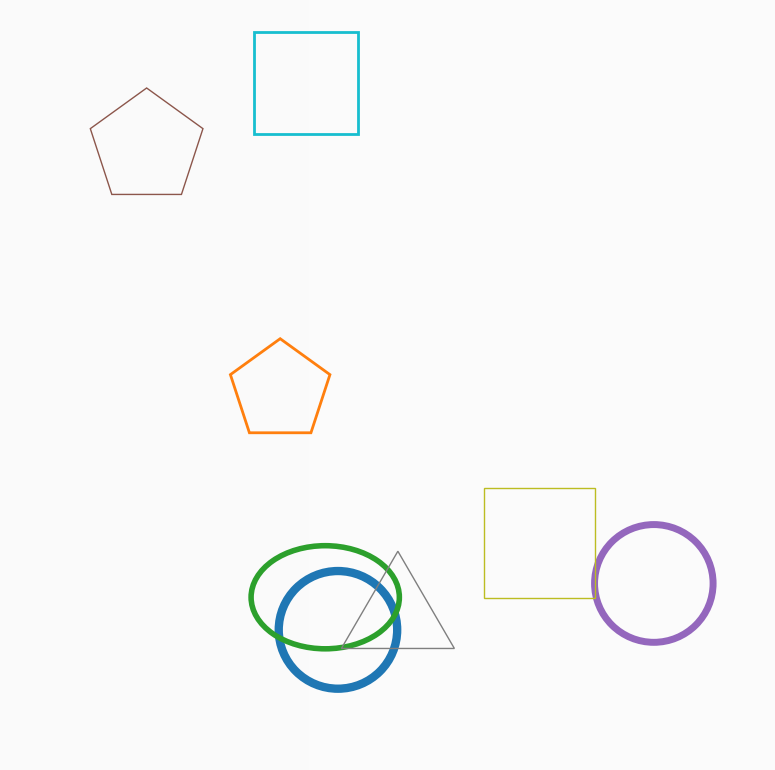[{"shape": "circle", "thickness": 3, "radius": 0.38, "center": [0.436, 0.182]}, {"shape": "pentagon", "thickness": 1, "radius": 0.34, "center": [0.362, 0.493]}, {"shape": "oval", "thickness": 2, "radius": 0.48, "center": [0.42, 0.224]}, {"shape": "circle", "thickness": 2.5, "radius": 0.38, "center": [0.844, 0.242]}, {"shape": "pentagon", "thickness": 0.5, "radius": 0.38, "center": [0.189, 0.809]}, {"shape": "triangle", "thickness": 0.5, "radius": 0.42, "center": [0.513, 0.2]}, {"shape": "square", "thickness": 0.5, "radius": 0.36, "center": [0.696, 0.294]}, {"shape": "square", "thickness": 1, "radius": 0.33, "center": [0.395, 0.892]}]